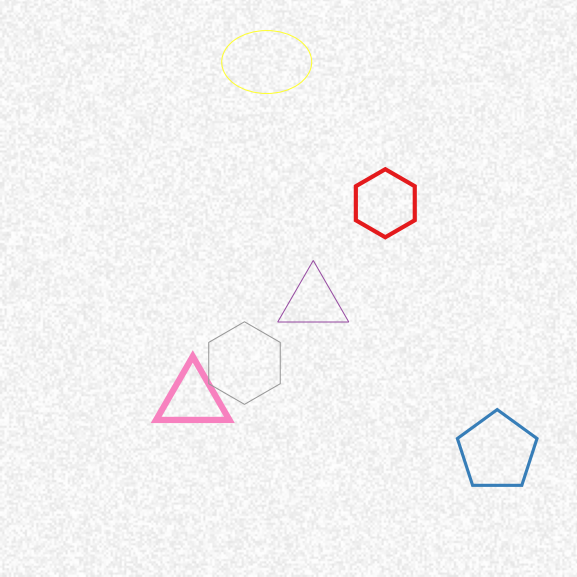[{"shape": "hexagon", "thickness": 2, "radius": 0.29, "center": [0.667, 0.647]}, {"shape": "pentagon", "thickness": 1.5, "radius": 0.36, "center": [0.861, 0.217]}, {"shape": "triangle", "thickness": 0.5, "radius": 0.36, "center": [0.542, 0.477]}, {"shape": "oval", "thickness": 0.5, "radius": 0.39, "center": [0.462, 0.892]}, {"shape": "triangle", "thickness": 3, "radius": 0.37, "center": [0.334, 0.309]}, {"shape": "hexagon", "thickness": 0.5, "radius": 0.36, "center": [0.423, 0.37]}]